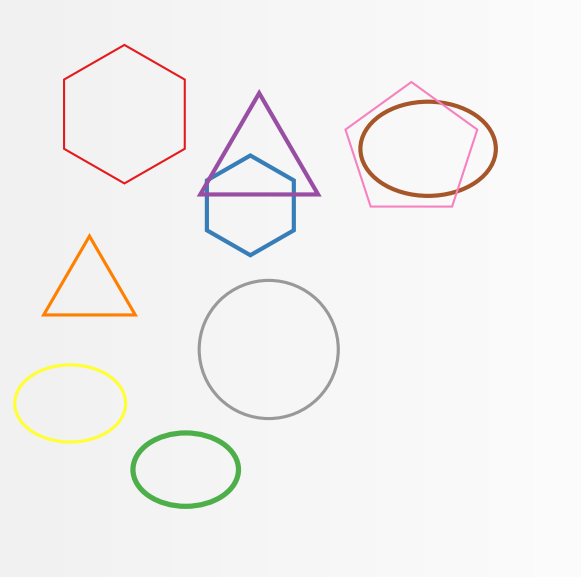[{"shape": "hexagon", "thickness": 1, "radius": 0.6, "center": [0.214, 0.801]}, {"shape": "hexagon", "thickness": 2, "radius": 0.43, "center": [0.431, 0.644]}, {"shape": "oval", "thickness": 2.5, "radius": 0.45, "center": [0.32, 0.186]}, {"shape": "triangle", "thickness": 2, "radius": 0.58, "center": [0.446, 0.721]}, {"shape": "triangle", "thickness": 1.5, "radius": 0.45, "center": [0.154, 0.499]}, {"shape": "oval", "thickness": 1.5, "radius": 0.48, "center": [0.121, 0.301]}, {"shape": "oval", "thickness": 2, "radius": 0.58, "center": [0.737, 0.741]}, {"shape": "pentagon", "thickness": 1, "radius": 0.6, "center": [0.708, 0.738]}, {"shape": "circle", "thickness": 1.5, "radius": 0.6, "center": [0.462, 0.394]}]